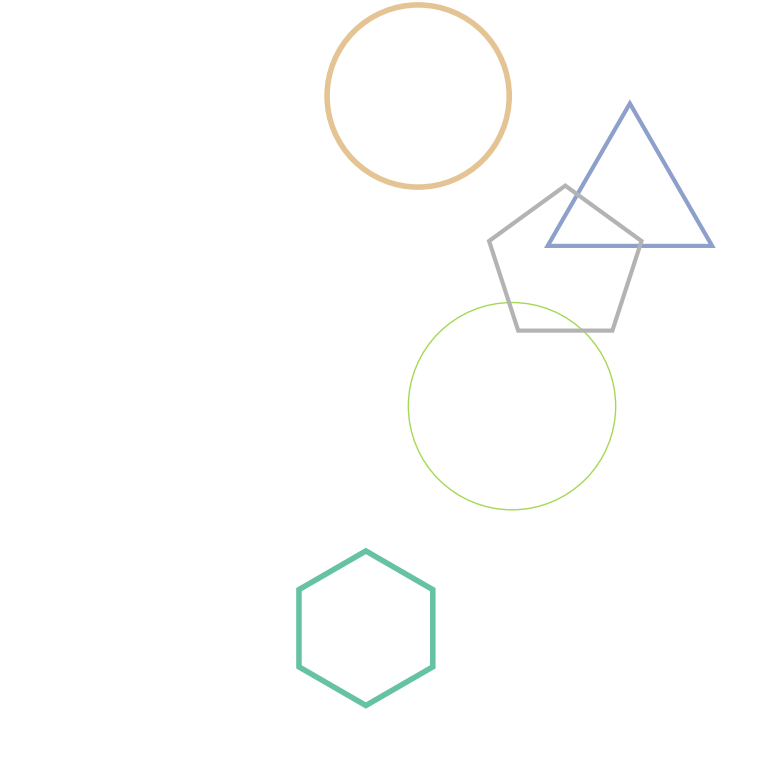[{"shape": "hexagon", "thickness": 2, "radius": 0.5, "center": [0.475, 0.184]}, {"shape": "triangle", "thickness": 1.5, "radius": 0.62, "center": [0.818, 0.742]}, {"shape": "circle", "thickness": 0.5, "radius": 0.67, "center": [0.665, 0.473]}, {"shape": "circle", "thickness": 2, "radius": 0.59, "center": [0.543, 0.875]}, {"shape": "pentagon", "thickness": 1.5, "radius": 0.52, "center": [0.734, 0.655]}]